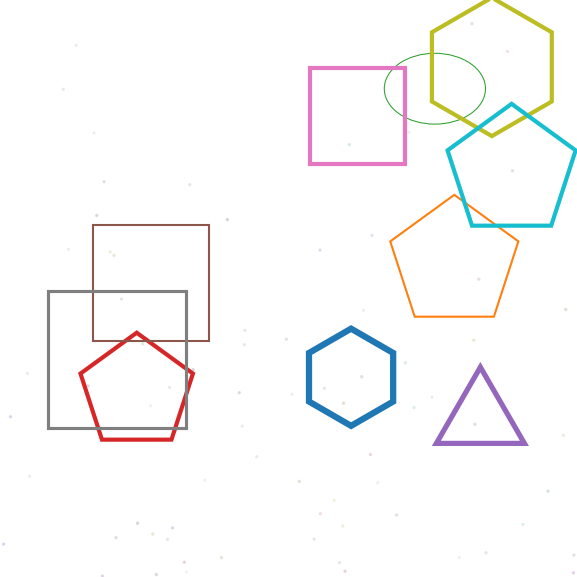[{"shape": "hexagon", "thickness": 3, "radius": 0.42, "center": [0.608, 0.346]}, {"shape": "pentagon", "thickness": 1, "radius": 0.58, "center": [0.787, 0.545]}, {"shape": "oval", "thickness": 0.5, "radius": 0.44, "center": [0.753, 0.846]}, {"shape": "pentagon", "thickness": 2, "radius": 0.51, "center": [0.237, 0.321]}, {"shape": "triangle", "thickness": 2.5, "radius": 0.44, "center": [0.832, 0.275]}, {"shape": "square", "thickness": 1, "radius": 0.5, "center": [0.262, 0.509]}, {"shape": "square", "thickness": 2, "radius": 0.41, "center": [0.619, 0.799]}, {"shape": "square", "thickness": 1.5, "radius": 0.59, "center": [0.203, 0.376]}, {"shape": "hexagon", "thickness": 2, "radius": 0.6, "center": [0.852, 0.883]}, {"shape": "pentagon", "thickness": 2, "radius": 0.58, "center": [0.886, 0.703]}]